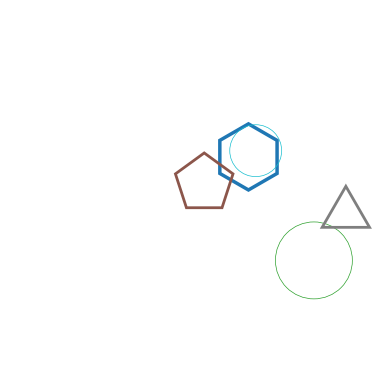[{"shape": "hexagon", "thickness": 2.5, "radius": 0.43, "center": [0.645, 0.592]}, {"shape": "circle", "thickness": 0.5, "radius": 0.5, "center": [0.815, 0.324]}, {"shape": "pentagon", "thickness": 2, "radius": 0.39, "center": [0.53, 0.524]}, {"shape": "triangle", "thickness": 2, "radius": 0.36, "center": [0.898, 0.445]}, {"shape": "circle", "thickness": 0.5, "radius": 0.34, "center": [0.664, 0.609]}]